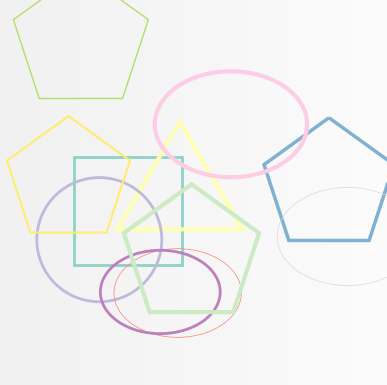[{"shape": "square", "thickness": 2, "radius": 0.7, "center": [0.33, 0.452]}, {"shape": "triangle", "thickness": 3, "radius": 0.93, "center": [0.464, 0.498]}, {"shape": "circle", "thickness": 2, "radius": 0.81, "center": [0.256, 0.377]}, {"shape": "oval", "thickness": 0.5, "radius": 0.82, "center": [0.459, 0.239]}, {"shape": "pentagon", "thickness": 2.5, "radius": 0.88, "center": [0.849, 0.518]}, {"shape": "pentagon", "thickness": 1, "radius": 0.92, "center": [0.209, 0.892]}, {"shape": "oval", "thickness": 3, "radius": 0.98, "center": [0.596, 0.677]}, {"shape": "oval", "thickness": 0.5, "radius": 0.91, "center": [0.897, 0.386]}, {"shape": "oval", "thickness": 2, "radius": 0.77, "center": [0.414, 0.242]}, {"shape": "pentagon", "thickness": 3, "radius": 0.92, "center": [0.494, 0.338]}, {"shape": "pentagon", "thickness": 1.5, "radius": 0.84, "center": [0.177, 0.531]}]